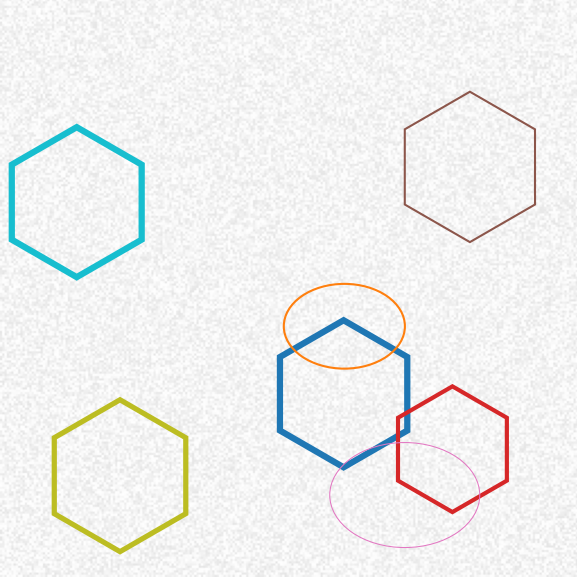[{"shape": "hexagon", "thickness": 3, "radius": 0.64, "center": [0.595, 0.317]}, {"shape": "oval", "thickness": 1, "radius": 0.52, "center": [0.596, 0.434]}, {"shape": "hexagon", "thickness": 2, "radius": 0.54, "center": [0.783, 0.221]}, {"shape": "hexagon", "thickness": 1, "radius": 0.65, "center": [0.814, 0.71]}, {"shape": "oval", "thickness": 0.5, "radius": 0.65, "center": [0.701, 0.142]}, {"shape": "hexagon", "thickness": 2.5, "radius": 0.66, "center": [0.208, 0.175]}, {"shape": "hexagon", "thickness": 3, "radius": 0.65, "center": [0.133, 0.649]}]